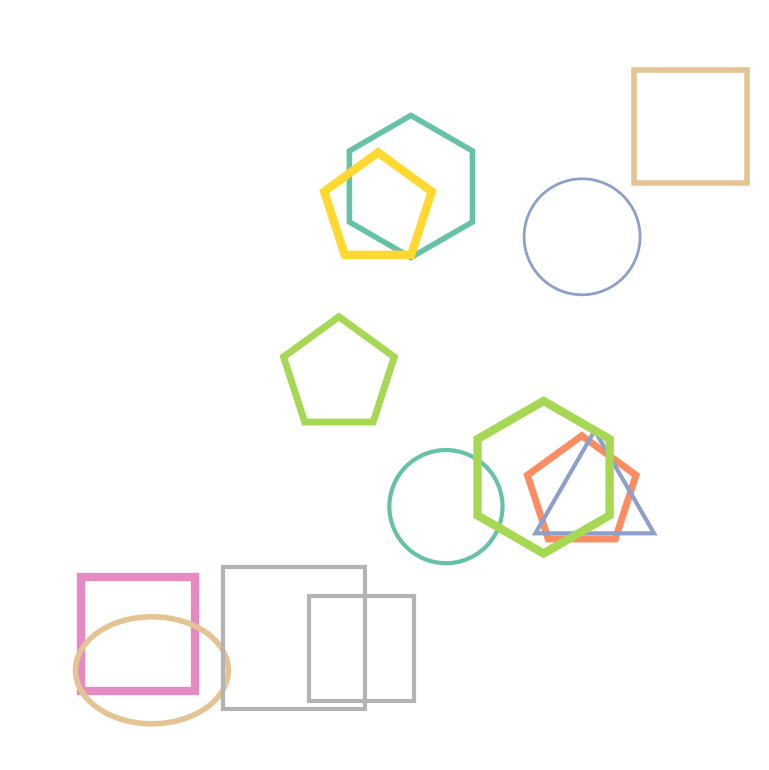[{"shape": "circle", "thickness": 1.5, "radius": 0.37, "center": [0.579, 0.342]}, {"shape": "hexagon", "thickness": 2, "radius": 0.46, "center": [0.534, 0.758]}, {"shape": "pentagon", "thickness": 2.5, "radius": 0.37, "center": [0.756, 0.36]}, {"shape": "circle", "thickness": 1, "radius": 0.38, "center": [0.756, 0.692]}, {"shape": "triangle", "thickness": 1.5, "radius": 0.44, "center": [0.772, 0.352]}, {"shape": "square", "thickness": 3, "radius": 0.37, "center": [0.179, 0.177]}, {"shape": "hexagon", "thickness": 3, "radius": 0.5, "center": [0.706, 0.38]}, {"shape": "pentagon", "thickness": 2.5, "radius": 0.38, "center": [0.44, 0.513]}, {"shape": "pentagon", "thickness": 3, "radius": 0.37, "center": [0.491, 0.729]}, {"shape": "square", "thickness": 2, "radius": 0.37, "center": [0.897, 0.836]}, {"shape": "oval", "thickness": 2, "radius": 0.5, "center": [0.197, 0.13]}, {"shape": "square", "thickness": 1.5, "radius": 0.34, "center": [0.469, 0.158]}, {"shape": "square", "thickness": 1.5, "radius": 0.46, "center": [0.382, 0.171]}]